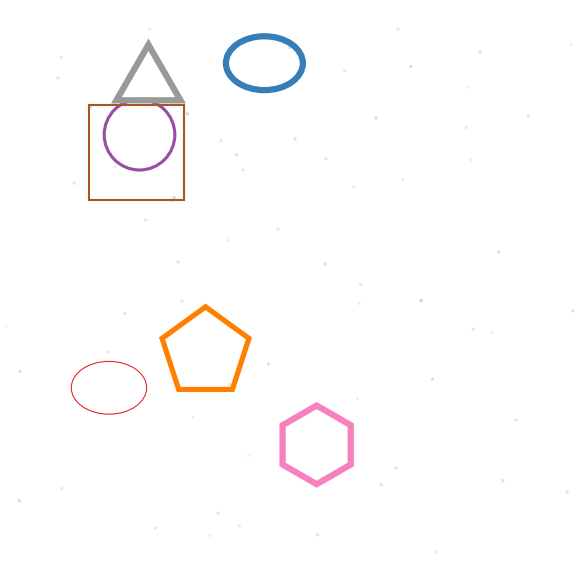[{"shape": "oval", "thickness": 0.5, "radius": 0.33, "center": [0.189, 0.328]}, {"shape": "oval", "thickness": 3, "radius": 0.33, "center": [0.458, 0.89]}, {"shape": "circle", "thickness": 1.5, "radius": 0.31, "center": [0.242, 0.766]}, {"shape": "pentagon", "thickness": 2.5, "radius": 0.4, "center": [0.356, 0.389]}, {"shape": "square", "thickness": 1, "radius": 0.41, "center": [0.236, 0.736]}, {"shape": "hexagon", "thickness": 3, "radius": 0.34, "center": [0.548, 0.229]}, {"shape": "triangle", "thickness": 3, "radius": 0.32, "center": [0.257, 0.858]}]